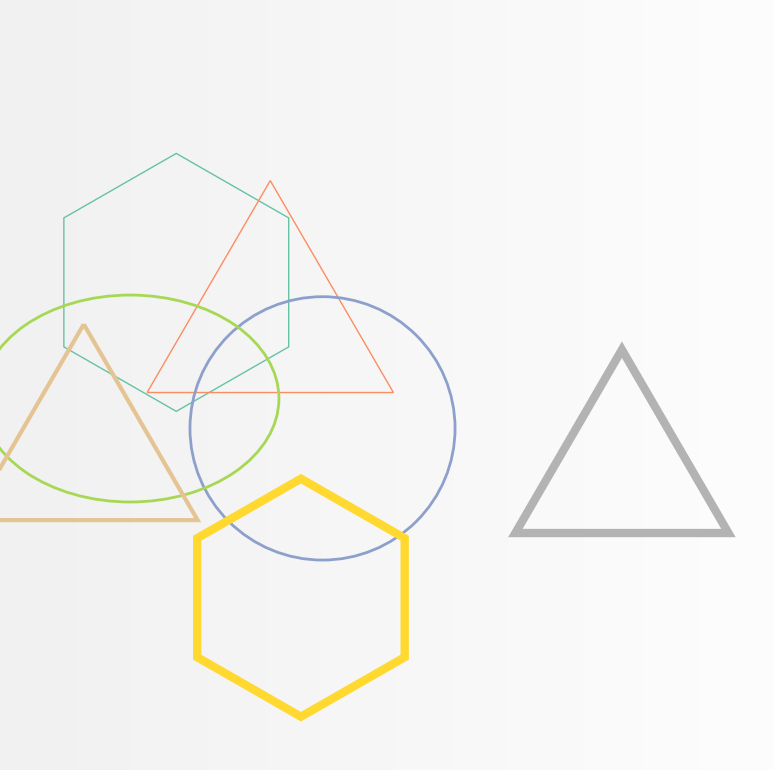[{"shape": "hexagon", "thickness": 0.5, "radius": 0.84, "center": [0.227, 0.633]}, {"shape": "triangle", "thickness": 0.5, "radius": 0.92, "center": [0.349, 0.582]}, {"shape": "circle", "thickness": 1, "radius": 0.86, "center": [0.416, 0.444]}, {"shape": "oval", "thickness": 1, "radius": 0.96, "center": [0.168, 0.482]}, {"shape": "hexagon", "thickness": 3, "radius": 0.77, "center": [0.388, 0.224]}, {"shape": "triangle", "thickness": 1.5, "radius": 0.85, "center": [0.108, 0.409]}, {"shape": "triangle", "thickness": 3, "radius": 0.79, "center": [0.802, 0.387]}]